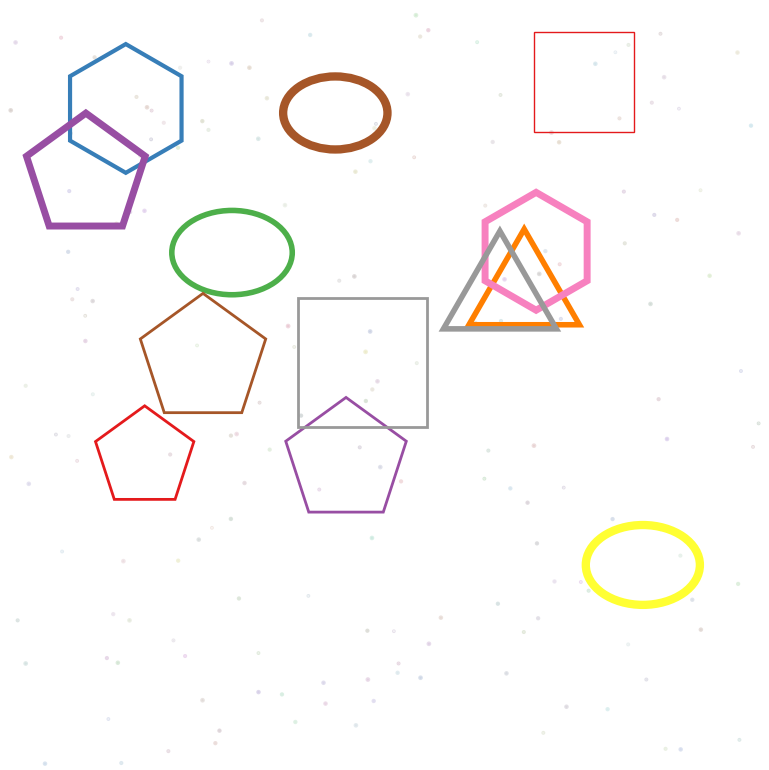[{"shape": "pentagon", "thickness": 1, "radius": 0.34, "center": [0.188, 0.406]}, {"shape": "square", "thickness": 0.5, "radius": 0.32, "center": [0.758, 0.893]}, {"shape": "hexagon", "thickness": 1.5, "radius": 0.42, "center": [0.163, 0.859]}, {"shape": "oval", "thickness": 2, "radius": 0.39, "center": [0.301, 0.672]}, {"shape": "pentagon", "thickness": 1, "radius": 0.41, "center": [0.449, 0.402]}, {"shape": "pentagon", "thickness": 2.5, "radius": 0.41, "center": [0.111, 0.772]}, {"shape": "triangle", "thickness": 2, "radius": 0.41, "center": [0.681, 0.62]}, {"shape": "oval", "thickness": 3, "radius": 0.37, "center": [0.835, 0.266]}, {"shape": "pentagon", "thickness": 1, "radius": 0.43, "center": [0.264, 0.533]}, {"shape": "oval", "thickness": 3, "radius": 0.34, "center": [0.435, 0.853]}, {"shape": "hexagon", "thickness": 2.5, "radius": 0.38, "center": [0.696, 0.674]}, {"shape": "square", "thickness": 1, "radius": 0.42, "center": [0.471, 0.529]}, {"shape": "triangle", "thickness": 2, "radius": 0.42, "center": [0.649, 0.615]}]